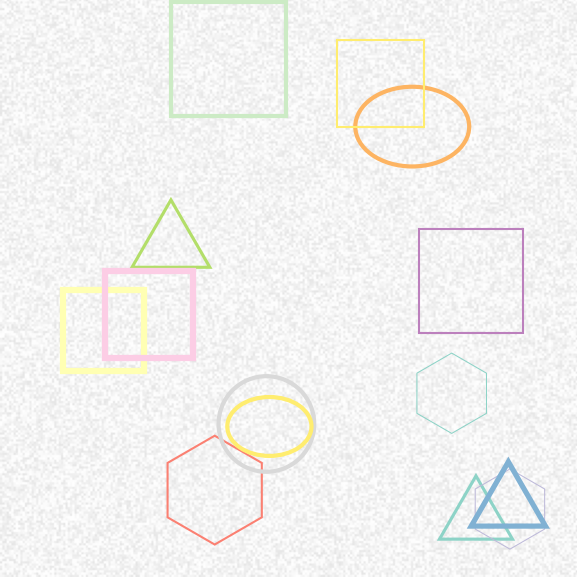[{"shape": "hexagon", "thickness": 0.5, "radius": 0.35, "center": [0.782, 0.318]}, {"shape": "triangle", "thickness": 1.5, "radius": 0.36, "center": [0.824, 0.102]}, {"shape": "square", "thickness": 3, "radius": 0.35, "center": [0.179, 0.427]}, {"shape": "hexagon", "thickness": 0.5, "radius": 0.35, "center": [0.883, 0.118]}, {"shape": "hexagon", "thickness": 1, "radius": 0.47, "center": [0.372, 0.15]}, {"shape": "triangle", "thickness": 2.5, "radius": 0.37, "center": [0.88, 0.125]}, {"shape": "oval", "thickness": 2, "radius": 0.49, "center": [0.714, 0.78]}, {"shape": "triangle", "thickness": 1.5, "radius": 0.39, "center": [0.296, 0.575]}, {"shape": "square", "thickness": 3, "radius": 0.38, "center": [0.258, 0.455]}, {"shape": "circle", "thickness": 2, "radius": 0.41, "center": [0.461, 0.265]}, {"shape": "square", "thickness": 1, "radius": 0.45, "center": [0.816, 0.513]}, {"shape": "square", "thickness": 2, "radius": 0.5, "center": [0.396, 0.897]}, {"shape": "oval", "thickness": 2, "radius": 0.36, "center": [0.466, 0.261]}, {"shape": "square", "thickness": 1, "radius": 0.38, "center": [0.659, 0.855]}]